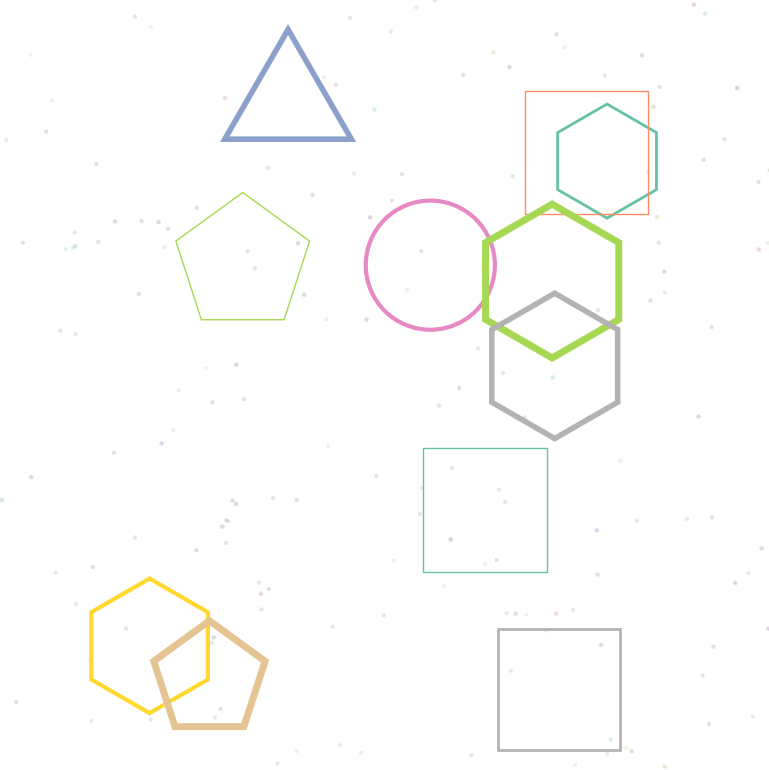[{"shape": "hexagon", "thickness": 1, "radius": 0.37, "center": [0.788, 0.791]}, {"shape": "square", "thickness": 0.5, "radius": 0.4, "center": [0.629, 0.337]}, {"shape": "square", "thickness": 0.5, "radius": 0.4, "center": [0.762, 0.802]}, {"shape": "triangle", "thickness": 2, "radius": 0.47, "center": [0.374, 0.867]}, {"shape": "circle", "thickness": 1.5, "radius": 0.42, "center": [0.559, 0.656]}, {"shape": "pentagon", "thickness": 0.5, "radius": 0.46, "center": [0.315, 0.659]}, {"shape": "hexagon", "thickness": 2.5, "radius": 0.5, "center": [0.717, 0.635]}, {"shape": "hexagon", "thickness": 1.5, "radius": 0.44, "center": [0.194, 0.161]}, {"shape": "pentagon", "thickness": 2.5, "radius": 0.38, "center": [0.272, 0.118]}, {"shape": "square", "thickness": 1, "radius": 0.39, "center": [0.726, 0.104]}, {"shape": "hexagon", "thickness": 2, "radius": 0.47, "center": [0.72, 0.525]}]